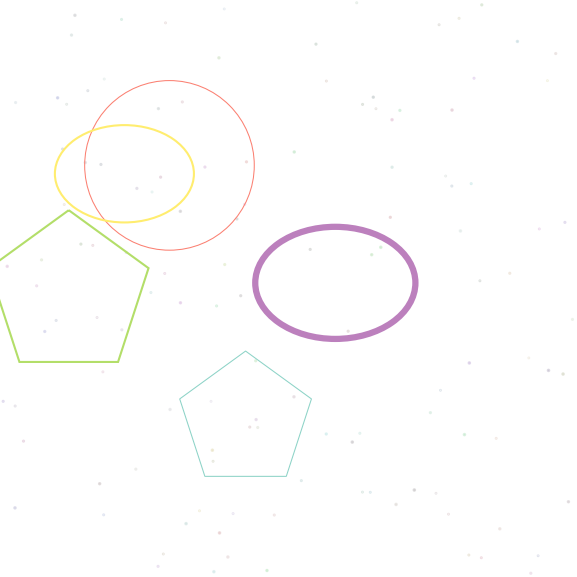[{"shape": "pentagon", "thickness": 0.5, "radius": 0.6, "center": [0.425, 0.271]}, {"shape": "circle", "thickness": 0.5, "radius": 0.73, "center": [0.293, 0.713]}, {"shape": "pentagon", "thickness": 1, "radius": 0.73, "center": [0.119, 0.49]}, {"shape": "oval", "thickness": 3, "radius": 0.69, "center": [0.581, 0.509]}, {"shape": "oval", "thickness": 1, "radius": 0.6, "center": [0.215, 0.698]}]